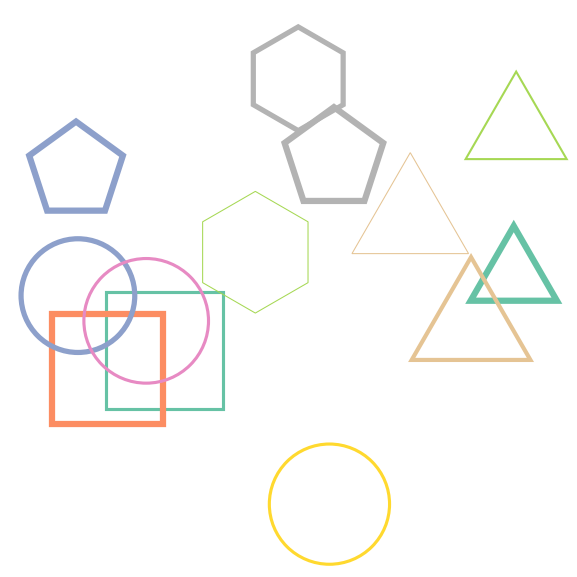[{"shape": "triangle", "thickness": 3, "radius": 0.43, "center": [0.89, 0.522]}, {"shape": "square", "thickness": 1.5, "radius": 0.51, "center": [0.284, 0.392]}, {"shape": "square", "thickness": 3, "radius": 0.48, "center": [0.186, 0.36]}, {"shape": "circle", "thickness": 2.5, "radius": 0.49, "center": [0.135, 0.487]}, {"shape": "pentagon", "thickness": 3, "radius": 0.43, "center": [0.132, 0.703]}, {"shape": "circle", "thickness": 1.5, "radius": 0.54, "center": [0.253, 0.444]}, {"shape": "hexagon", "thickness": 0.5, "radius": 0.53, "center": [0.442, 0.562]}, {"shape": "triangle", "thickness": 1, "radius": 0.51, "center": [0.894, 0.774]}, {"shape": "circle", "thickness": 1.5, "radius": 0.52, "center": [0.57, 0.126]}, {"shape": "triangle", "thickness": 0.5, "radius": 0.58, "center": [0.71, 0.618]}, {"shape": "triangle", "thickness": 2, "radius": 0.59, "center": [0.816, 0.435]}, {"shape": "pentagon", "thickness": 3, "radius": 0.45, "center": [0.578, 0.724]}, {"shape": "hexagon", "thickness": 2.5, "radius": 0.45, "center": [0.516, 0.863]}]